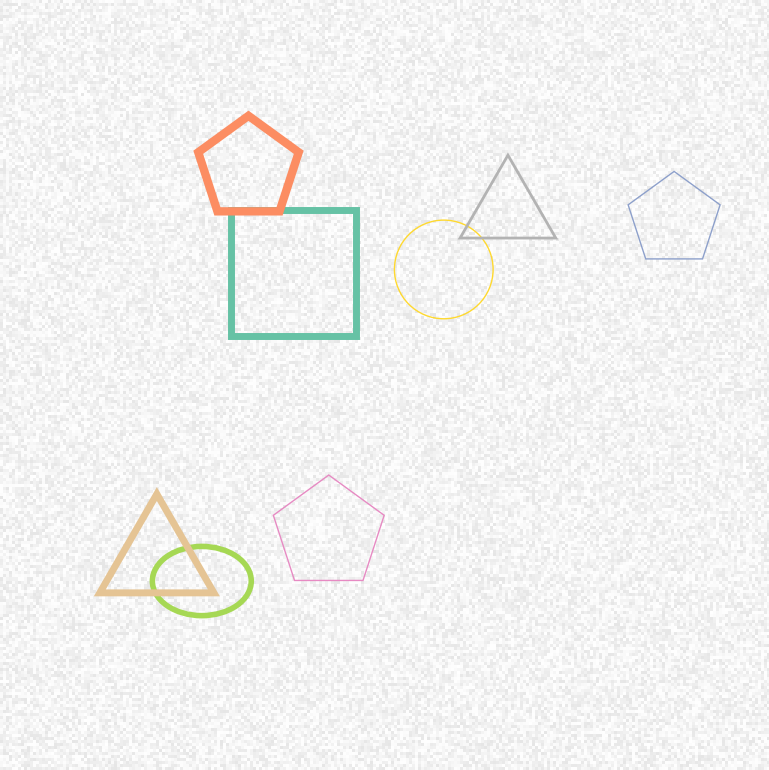[{"shape": "square", "thickness": 2.5, "radius": 0.41, "center": [0.381, 0.646]}, {"shape": "pentagon", "thickness": 3, "radius": 0.34, "center": [0.323, 0.781]}, {"shape": "pentagon", "thickness": 0.5, "radius": 0.31, "center": [0.875, 0.715]}, {"shape": "pentagon", "thickness": 0.5, "radius": 0.38, "center": [0.427, 0.307]}, {"shape": "oval", "thickness": 2, "radius": 0.32, "center": [0.262, 0.245]}, {"shape": "circle", "thickness": 0.5, "radius": 0.32, "center": [0.576, 0.65]}, {"shape": "triangle", "thickness": 2.5, "radius": 0.43, "center": [0.204, 0.273]}, {"shape": "triangle", "thickness": 1, "radius": 0.36, "center": [0.66, 0.727]}]